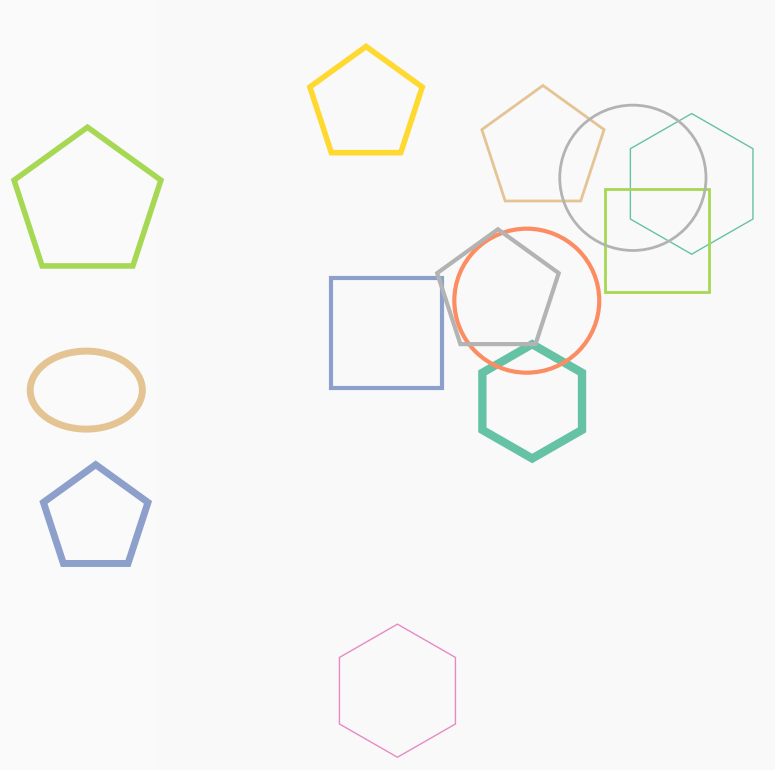[{"shape": "hexagon", "thickness": 3, "radius": 0.37, "center": [0.687, 0.479]}, {"shape": "hexagon", "thickness": 0.5, "radius": 0.46, "center": [0.892, 0.761]}, {"shape": "circle", "thickness": 1.5, "radius": 0.47, "center": [0.68, 0.61]}, {"shape": "pentagon", "thickness": 2.5, "radius": 0.35, "center": [0.123, 0.326]}, {"shape": "square", "thickness": 1.5, "radius": 0.36, "center": [0.499, 0.567]}, {"shape": "hexagon", "thickness": 0.5, "radius": 0.43, "center": [0.513, 0.103]}, {"shape": "square", "thickness": 1, "radius": 0.34, "center": [0.848, 0.688]}, {"shape": "pentagon", "thickness": 2, "radius": 0.5, "center": [0.113, 0.735]}, {"shape": "pentagon", "thickness": 2, "radius": 0.38, "center": [0.472, 0.863]}, {"shape": "pentagon", "thickness": 1, "radius": 0.41, "center": [0.701, 0.806]}, {"shape": "oval", "thickness": 2.5, "radius": 0.36, "center": [0.111, 0.493]}, {"shape": "circle", "thickness": 1, "radius": 0.47, "center": [0.817, 0.769]}, {"shape": "pentagon", "thickness": 1.5, "radius": 0.41, "center": [0.643, 0.62]}]